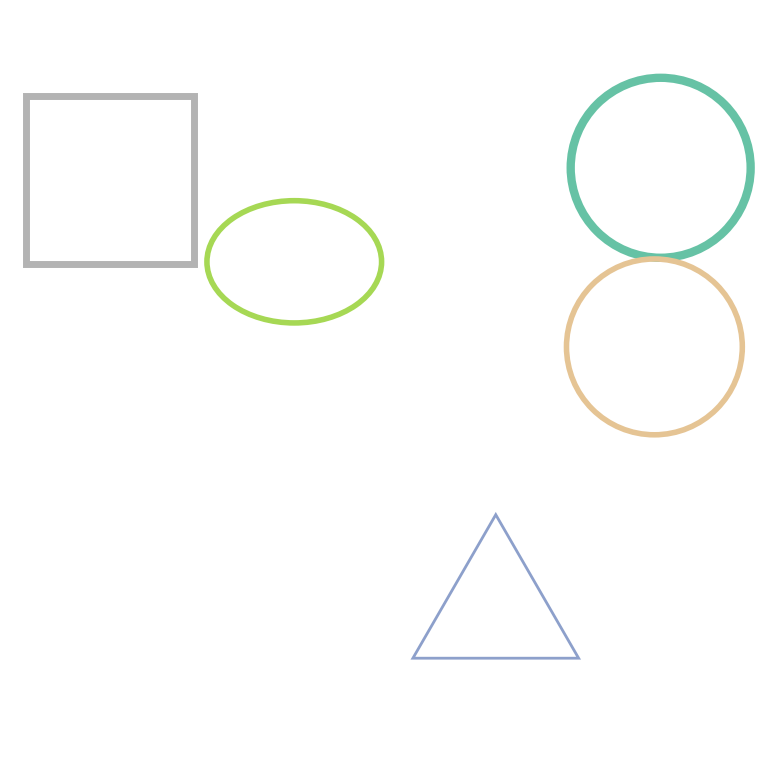[{"shape": "circle", "thickness": 3, "radius": 0.58, "center": [0.858, 0.782]}, {"shape": "triangle", "thickness": 1, "radius": 0.62, "center": [0.644, 0.207]}, {"shape": "oval", "thickness": 2, "radius": 0.57, "center": [0.382, 0.66]}, {"shape": "circle", "thickness": 2, "radius": 0.57, "center": [0.85, 0.55]}, {"shape": "square", "thickness": 2.5, "radius": 0.54, "center": [0.142, 0.766]}]